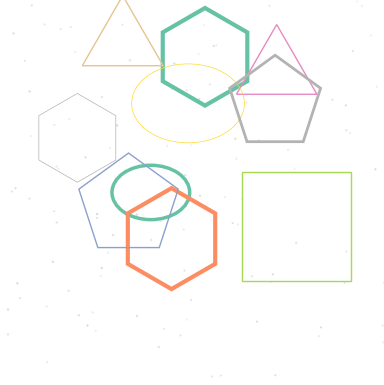[{"shape": "oval", "thickness": 2.5, "radius": 0.5, "center": [0.392, 0.5]}, {"shape": "hexagon", "thickness": 3, "radius": 0.63, "center": [0.533, 0.852]}, {"shape": "hexagon", "thickness": 3, "radius": 0.66, "center": [0.445, 0.38]}, {"shape": "pentagon", "thickness": 1, "radius": 0.68, "center": [0.334, 0.467]}, {"shape": "triangle", "thickness": 1, "radius": 0.6, "center": [0.719, 0.816]}, {"shape": "square", "thickness": 1, "radius": 0.71, "center": [0.77, 0.411]}, {"shape": "oval", "thickness": 0.5, "radius": 0.73, "center": [0.488, 0.732]}, {"shape": "triangle", "thickness": 1, "radius": 0.61, "center": [0.319, 0.89]}, {"shape": "pentagon", "thickness": 2, "radius": 0.62, "center": [0.715, 0.732]}, {"shape": "hexagon", "thickness": 0.5, "radius": 0.58, "center": [0.201, 0.642]}]